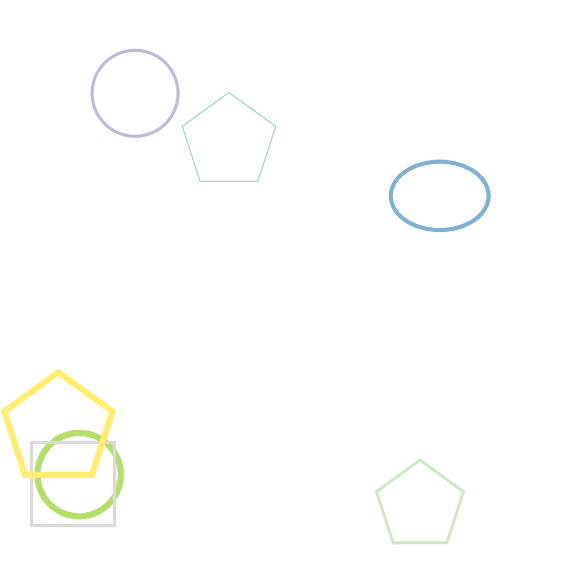[{"shape": "pentagon", "thickness": 0.5, "radius": 0.43, "center": [0.397, 0.754]}, {"shape": "circle", "thickness": 1.5, "radius": 0.37, "center": [0.234, 0.838]}, {"shape": "oval", "thickness": 2, "radius": 0.42, "center": [0.761, 0.66]}, {"shape": "circle", "thickness": 3, "radius": 0.36, "center": [0.137, 0.177]}, {"shape": "square", "thickness": 1.5, "radius": 0.36, "center": [0.125, 0.162]}, {"shape": "pentagon", "thickness": 1.5, "radius": 0.4, "center": [0.727, 0.123]}, {"shape": "pentagon", "thickness": 3, "radius": 0.49, "center": [0.101, 0.256]}]